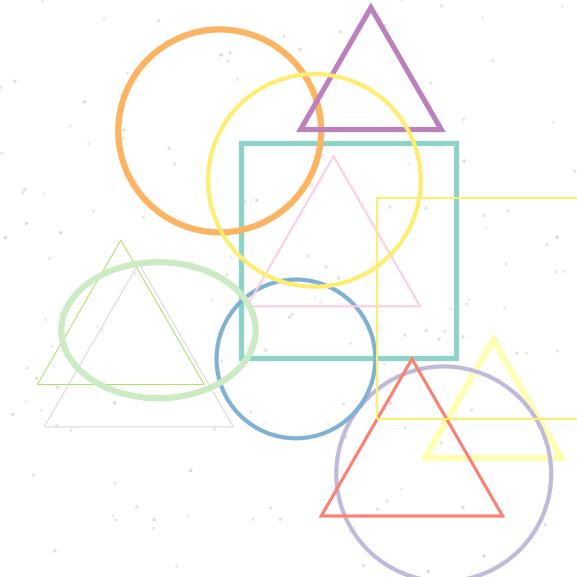[{"shape": "square", "thickness": 2.5, "radius": 0.93, "center": [0.604, 0.565]}, {"shape": "triangle", "thickness": 3, "radius": 0.68, "center": [0.854, 0.274]}, {"shape": "circle", "thickness": 2, "radius": 0.93, "center": [0.768, 0.179]}, {"shape": "triangle", "thickness": 1.5, "radius": 0.91, "center": [0.713, 0.196]}, {"shape": "circle", "thickness": 2, "radius": 0.69, "center": [0.512, 0.378]}, {"shape": "circle", "thickness": 3, "radius": 0.88, "center": [0.38, 0.772]}, {"shape": "triangle", "thickness": 0.5, "radius": 0.83, "center": [0.209, 0.417]}, {"shape": "triangle", "thickness": 1, "radius": 0.87, "center": [0.578, 0.555]}, {"shape": "triangle", "thickness": 0.5, "radius": 0.95, "center": [0.24, 0.354]}, {"shape": "triangle", "thickness": 2.5, "radius": 0.7, "center": [0.642, 0.845]}, {"shape": "oval", "thickness": 3, "radius": 0.84, "center": [0.274, 0.427]}, {"shape": "circle", "thickness": 2, "radius": 0.92, "center": [0.544, 0.687]}, {"shape": "square", "thickness": 1, "radius": 0.96, "center": [0.845, 0.465]}]